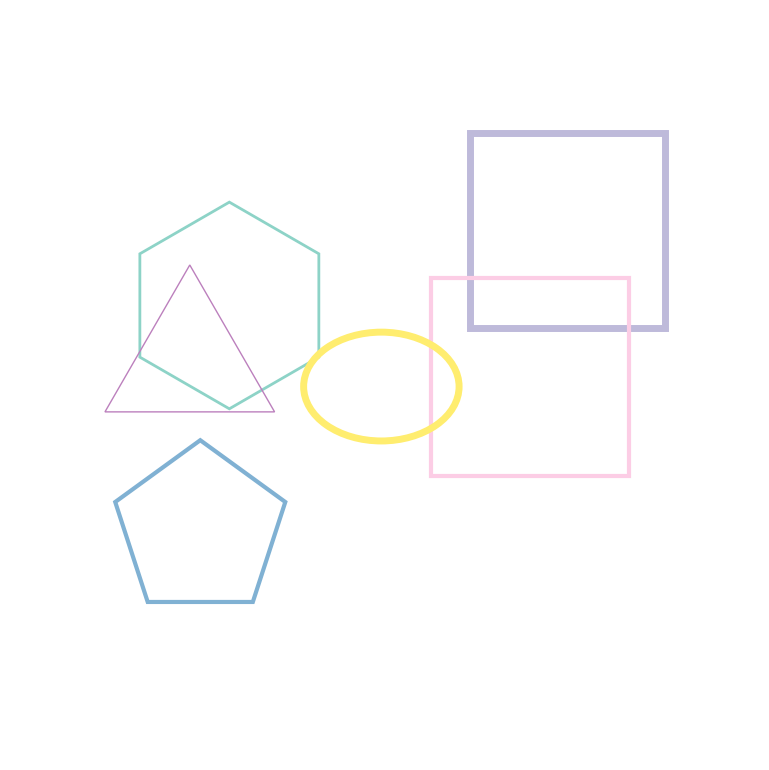[{"shape": "hexagon", "thickness": 1, "radius": 0.67, "center": [0.298, 0.603]}, {"shape": "square", "thickness": 2.5, "radius": 0.63, "center": [0.737, 0.7]}, {"shape": "pentagon", "thickness": 1.5, "radius": 0.58, "center": [0.26, 0.312]}, {"shape": "square", "thickness": 1.5, "radius": 0.64, "center": [0.688, 0.511]}, {"shape": "triangle", "thickness": 0.5, "radius": 0.64, "center": [0.246, 0.529]}, {"shape": "oval", "thickness": 2.5, "radius": 0.5, "center": [0.495, 0.498]}]